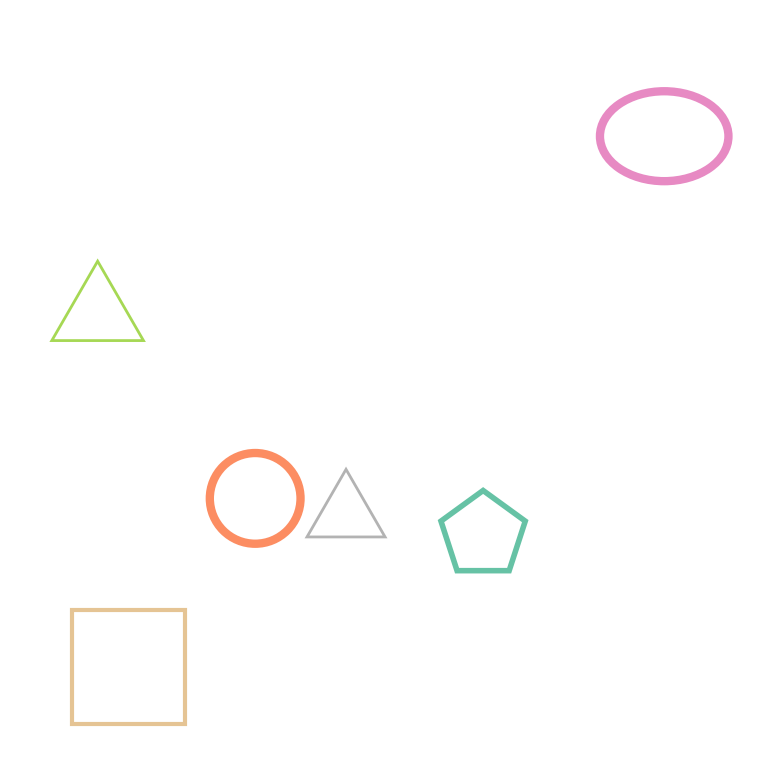[{"shape": "pentagon", "thickness": 2, "radius": 0.29, "center": [0.627, 0.305]}, {"shape": "circle", "thickness": 3, "radius": 0.29, "center": [0.331, 0.353]}, {"shape": "oval", "thickness": 3, "radius": 0.42, "center": [0.863, 0.823]}, {"shape": "triangle", "thickness": 1, "radius": 0.34, "center": [0.127, 0.592]}, {"shape": "square", "thickness": 1.5, "radius": 0.37, "center": [0.167, 0.134]}, {"shape": "triangle", "thickness": 1, "radius": 0.29, "center": [0.449, 0.332]}]